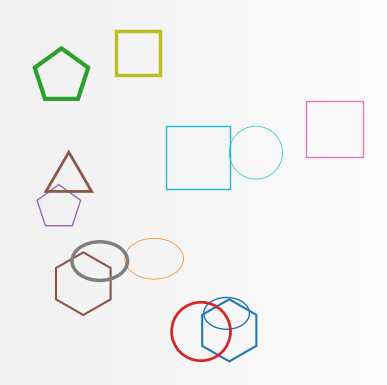[{"shape": "hexagon", "thickness": 1.5, "radius": 0.4, "center": [0.592, 0.142]}, {"shape": "oval", "thickness": 1, "radius": 0.3, "center": [0.585, 0.186]}, {"shape": "oval", "thickness": 0.5, "radius": 0.38, "center": [0.398, 0.328]}, {"shape": "pentagon", "thickness": 3, "radius": 0.36, "center": [0.159, 0.802]}, {"shape": "circle", "thickness": 2, "radius": 0.38, "center": [0.519, 0.139]}, {"shape": "pentagon", "thickness": 1, "radius": 0.3, "center": [0.152, 0.461]}, {"shape": "triangle", "thickness": 2, "radius": 0.34, "center": [0.178, 0.537]}, {"shape": "hexagon", "thickness": 1.5, "radius": 0.41, "center": [0.215, 0.263]}, {"shape": "square", "thickness": 1, "radius": 0.37, "center": [0.862, 0.665]}, {"shape": "oval", "thickness": 2.5, "radius": 0.36, "center": [0.257, 0.322]}, {"shape": "square", "thickness": 2.5, "radius": 0.29, "center": [0.356, 0.862]}, {"shape": "square", "thickness": 1, "radius": 0.41, "center": [0.511, 0.59]}, {"shape": "circle", "thickness": 0.5, "radius": 0.34, "center": [0.66, 0.604]}]